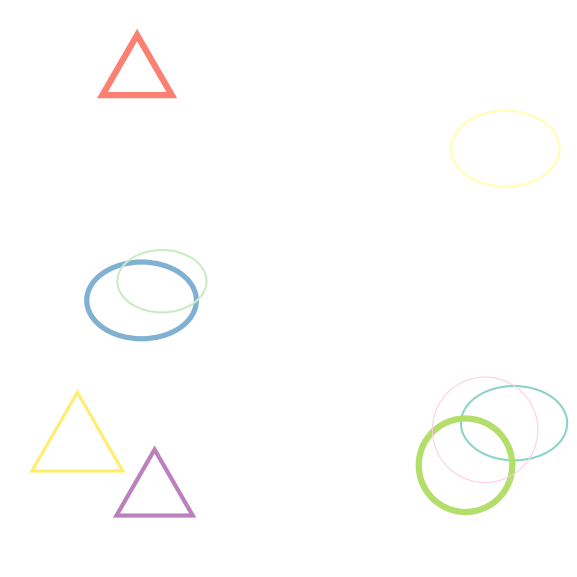[{"shape": "oval", "thickness": 1, "radius": 0.46, "center": [0.89, 0.266]}, {"shape": "oval", "thickness": 1, "radius": 0.47, "center": [0.875, 0.742]}, {"shape": "triangle", "thickness": 3, "radius": 0.35, "center": [0.237, 0.869]}, {"shape": "oval", "thickness": 2.5, "radius": 0.47, "center": [0.245, 0.479]}, {"shape": "circle", "thickness": 3, "radius": 0.4, "center": [0.806, 0.194]}, {"shape": "circle", "thickness": 0.5, "radius": 0.46, "center": [0.84, 0.255]}, {"shape": "triangle", "thickness": 2, "radius": 0.38, "center": [0.268, 0.145]}, {"shape": "oval", "thickness": 1, "radius": 0.39, "center": [0.28, 0.512]}, {"shape": "triangle", "thickness": 1.5, "radius": 0.45, "center": [0.134, 0.229]}]